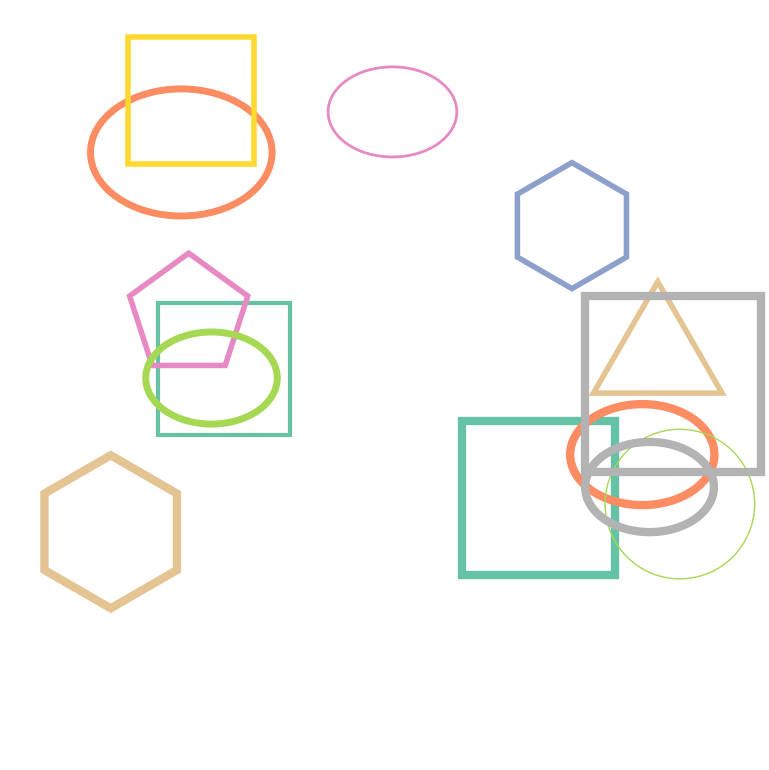[{"shape": "square", "thickness": 3, "radius": 0.5, "center": [0.699, 0.353]}, {"shape": "square", "thickness": 1.5, "radius": 0.43, "center": [0.291, 0.521]}, {"shape": "oval", "thickness": 2.5, "radius": 0.59, "center": [0.235, 0.802]}, {"shape": "oval", "thickness": 3, "radius": 0.47, "center": [0.834, 0.41]}, {"shape": "hexagon", "thickness": 2, "radius": 0.41, "center": [0.743, 0.707]}, {"shape": "pentagon", "thickness": 2, "radius": 0.4, "center": [0.245, 0.591]}, {"shape": "oval", "thickness": 1, "radius": 0.42, "center": [0.51, 0.855]}, {"shape": "oval", "thickness": 2.5, "radius": 0.43, "center": [0.275, 0.509]}, {"shape": "circle", "thickness": 0.5, "radius": 0.49, "center": [0.883, 0.345]}, {"shape": "square", "thickness": 2, "radius": 0.41, "center": [0.248, 0.87]}, {"shape": "hexagon", "thickness": 3, "radius": 0.5, "center": [0.144, 0.309]}, {"shape": "triangle", "thickness": 2, "radius": 0.48, "center": [0.854, 0.538]}, {"shape": "oval", "thickness": 3, "radius": 0.42, "center": [0.844, 0.368]}, {"shape": "square", "thickness": 3, "radius": 0.57, "center": [0.874, 0.502]}]